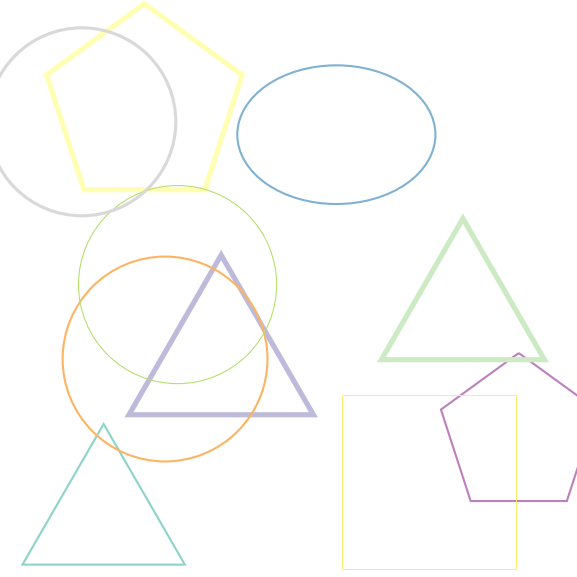[{"shape": "triangle", "thickness": 1, "radius": 0.81, "center": [0.179, 0.103]}, {"shape": "pentagon", "thickness": 2.5, "radius": 0.89, "center": [0.25, 0.815]}, {"shape": "triangle", "thickness": 2.5, "radius": 0.92, "center": [0.383, 0.373]}, {"shape": "oval", "thickness": 1, "radius": 0.86, "center": [0.582, 0.766]}, {"shape": "circle", "thickness": 1, "radius": 0.89, "center": [0.286, 0.377]}, {"shape": "circle", "thickness": 0.5, "radius": 0.86, "center": [0.307, 0.506]}, {"shape": "circle", "thickness": 1.5, "radius": 0.81, "center": [0.142, 0.788]}, {"shape": "pentagon", "thickness": 1, "radius": 0.71, "center": [0.898, 0.246]}, {"shape": "triangle", "thickness": 2.5, "radius": 0.81, "center": [0.802, 0.458]}, {"shape": "square", "thickness": 0.5, "radius": 0.75, "center": [0.743, 0.164]}]